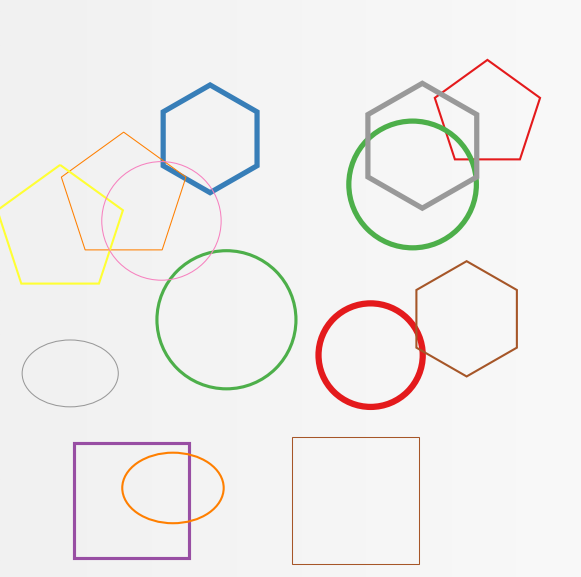[{"shape": "circle", "thickness": 3, "radius": 0.45, "center": [0.638, 0.384]}, {"shape": "pentagon", "thickness": 1, "radius": 0.48, "center": [0.839, 0.8]}, {"shape": "hexagon", "thickness": 2.5, "radius": 0.47, "center": [0.361, 0.759]}, {"shape": "circle", "thickness": 1.5, "radius": 0.6, "center": [0.39, 0.445]}, {"shape": "circle", "thickness": 2.5, "radius": 0.55, "center": [0.71, 0.68]}, {"shape": "square", "thickness": 1.5, "radius": 0.5, "center": [0.226, 0.133]}, {"shape": "oval", "thickness": 1, "radius": 0.44, "center": [0.298, 0.154]}, {"shape": "pentagon", "thickness": 0.5, "radius": 0.56, "center": [0.213, 0.658]}, {"shape": "pentagon", "thickness": 1, "radius": 0.57, "center": [0.103, 0.6]}, {"shape": "hexagon", "thickness": 1, "radius": 0.5, "center": [0.803, 0.447]}, {"shape": "square", "thickness": 0.5, "radius": 0.55, "center": [0.611, 0.132]}, {"shape": "circle", "thickness": 0.5, "radius": 0.51, "center": [0.278, 0.617]}, {"shape": "hexagon", "thickness": 2.5, "radius": 0.54, "center": [0.727, 0.747]}, {"shape": "oval", "thickness": 0.5, "radius": 0.41, "center": [0.121, 0.353]}]